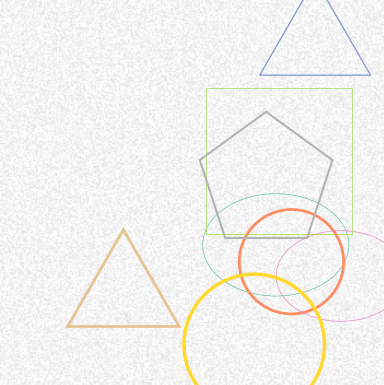[{"shape": "oval", "thickness": 0.5, "radius": 0.95, "center": [0.716, 0.364]}, {"shape": "circle", "thickness": 2, "radius": 0.68, "center": [0.757, 0.32]}, {"shape": "triangle", "thickness": 1, "radius": 0.83, "center": [0.818, 0.888]}, {"shape": "oval", "thickness": 0.5, "radius": 0.84, "center": [0.885, 0.283]}, {"shape": "square", "thickness": 0.5, "radius": 0.95, "center": [0.724, 0.582]}, {"shape": "circle", "thickness": 2.5, "radius": 0.91, "center": [0.66, 0.105]}, {"shape": "triangle", "thickness": 2, "radius": 0.84, "center": [0.321, 0.236]}, {"shape": "pentagon", "thickness": 1.5, "radius": 0.91, "center": [0.691, 0.528]}]